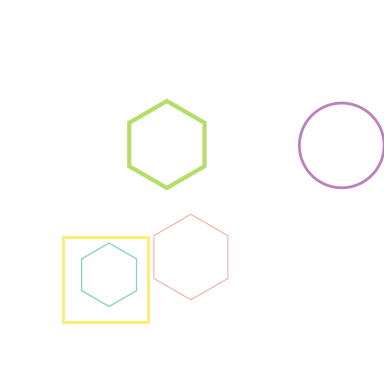[{"shape": "hexagon", "thickness": 1, "radius": 0.41, "center": [0.283, 0.286]}, {"shape": "hexagon", "thickness": 0.5, "radius": 0.56, "center": [0.496, 0.332]}, {"shape": "hexagon", "thickness": 3, "radius": 0.56, "center": [0.433, 0.625]}, {"shape": "circle", "thickness": 2, "radius": 0.55, "center": [0.888, 0.622]}, {"shape": "square", "thickness": 2, "radius": 0.55, "center": [0.274, 0.273]}]